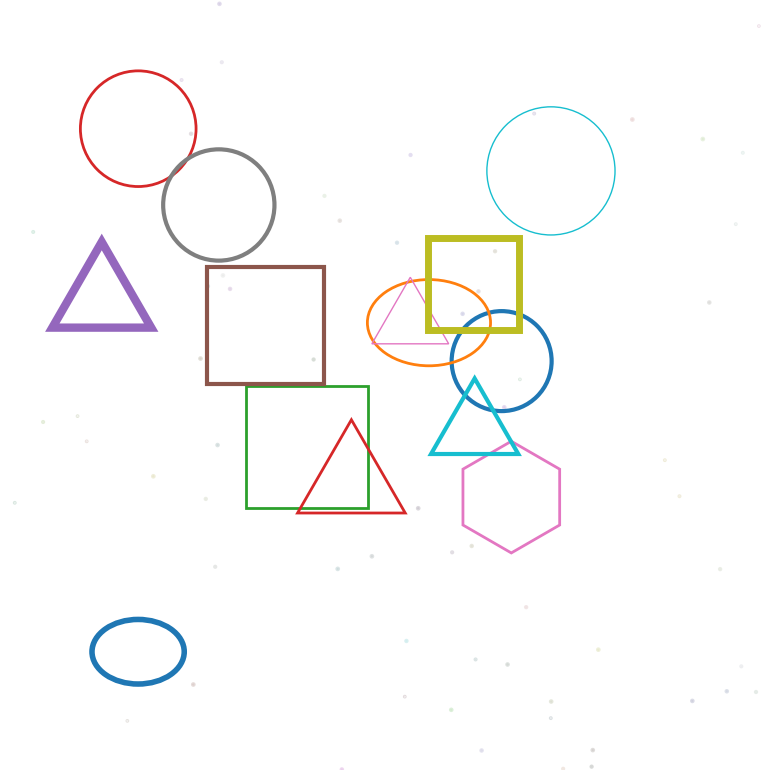[{"shape": "oval", "thickness": 2, "radius": 0.3, "center": [0.179, 0.154]}, {"shape": "circle", "thickness": 1.5, "radius": 0.32, "center": [0.651, 0.531]}, {"shape": "oval", "thickness": 1, "radius": 0.4, "center": [0.557, 0.581]}, {"shape": "square", "thickness": 1, "radius": 0.4, "center": [0.399, 0.42]}, {"shape": "circle", "thickness": 1, "radius": 0.38, "center": [0.18, 0.833]}, {"shape": "triangle", "thickness": 1, "radius": 0.4, "center": [0.456, 0.374]}, {"shape": "triangle", "thickness": 3, "radius": 0.37, "center": [0.132, 0.612]}, {"shape": "square", "thickness": 1.5, "radius": 0.38, "center": [0.345, 0.577]}, {"shape": "hexagon", "thickness": 1, "radius": 0.36, "center": [0.664, 0.354]}, {"shape": "triangle", "thickness": 0.5, "radius": 0.29, "center": [0.533, 0.582]}, {"shape": "circle", "thickness": 1.5, "radius": 0.36, "center": [0.284, 0.734]}, {"shape": "square", "thickness": 2.5, "radius": 0.3, "center": [0.615, 0.631]}, {"shape": "triangle", "thickness": 1.5, "radius": 0.33, "center": [0.616, 0.443]}, {"shape": "circle", "thickness": 0.5, "radius": 0.42, "center": [0.716, 0.778]}]